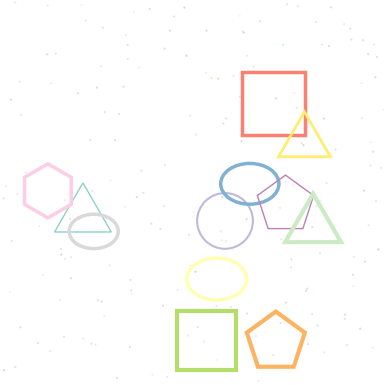[{"shape": "triangle", "thickness": 1, "radius": 0.42, "center": [0.215, 0.44]}, {"shape": "oval", "thickness": 2.5, "radius": 0.39, "center": [0.563, 0.275]}, {"shape": "circle", "thickness": 1.5, "radius": 0.36, "center": [0.584, 0.426]}, {"shape": "square", "thickness": 2.5, "radius": 0.41, "center": [0.711, 0.731]}, {"shape": "oval", "thickness": 2.5, "radius": 0.38, "center": [0.649, 0.523]}, {"shape": "pentagon", "thickness": 3, "radius": 0.4, "center": [0.716, 0.112]}, {"shape": "square", "thickness": 3, "radius": 0.38, "center": [0.536, 0.117]}, {"shape": "hexagon", "thickness": 2.5, "radius": 0.35, "center": [0.124, 0.504]}, {"shape": "oval", "thickness": 2.5, "radius": 0.32, "center": [0.243, 0.399]}, {"shape": "pentagon", "thickness": 1, "radius": 0.38, "center": [0.742, 0.468]}, {"shape": "triangle", "thickness": 3, "radius": 0.42, "center": [0.813, 0.413]}, {"shape": "triangle", "thickness": 2, "radius": 0.39, "center": [0.791, 0.632]}]